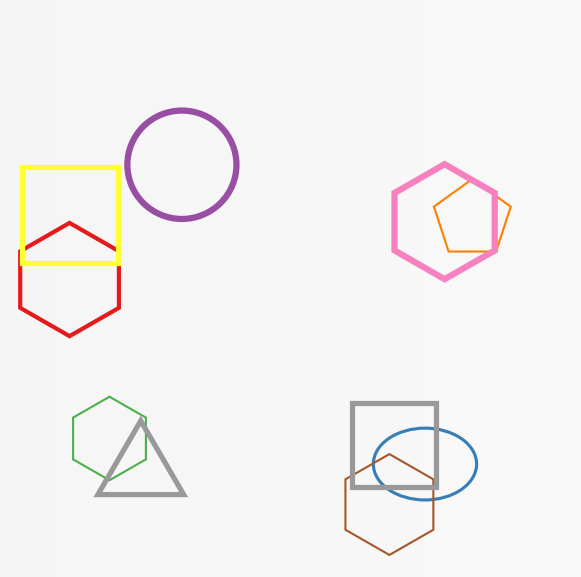[{"shape": "hexagon", "thickness": 2, "radius": 0.49, "center": [0.12, 0.515]}, {"shape": "oval", "thickness": 1.5, "radius": 0.44, "center": [0.731, 0.196]}, {"shape": "hexagon", "thickness": 1, "radius": 0.36, "center": [0.188, 0.24]}, {"shape": "circle", "thickness": 3, "radius": 0.47, "center": [0.313, 0.714]}, {"shape": "pentagon", "thickness": 1, "radius": 0.35, "center": [0.813, 0.62]}, {"shape": "square", "thickness": 2.5, "radius": 0.42, "center": [0.12, 0.627]}, {"shape": "hexagon", "thickness": 1, "radius": 0.44, "center": [0.67, 0.125]}, {"shape": "hexagon", "thickness": 3, "radius": 0.5, "center": [0.765, 0.615]}, {"shape": "square", "thickness": 2.5, "radius": 0.36, "center": [0.678, 0.229]}, {"shape": "triangle", "thickness": 2.5, "radius": 0.43, "center": [0.242, 0.185]}]